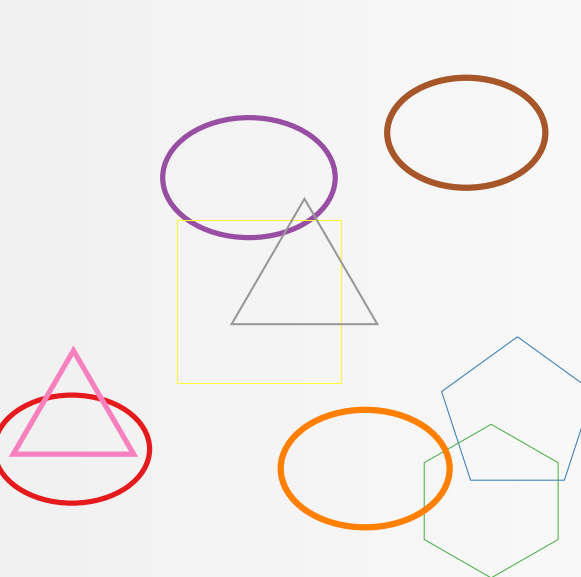[{"shape": "oval", "thickness": 2.5, "radius": 0.67, "center": [0.124, 0.221]}, {"shape": "pentagon", "thickness": 0.5, "radius": 0.69, "center": [0.89, 0.279]}, {"shape": "hexagon", "thickness": 0.5, "radius": 0.67, "center": [0.845, 0.131]}, {"shape": "oval", "thickness": 2.5, "radius": 0.74, "center": [0.428, 0.692]}, {"shape": "oval", "thickness": 3, "radius": 0.73, "center": [0.628, 0.188]}, {"shape": "square", "thickness": 0.5, "radius": 0.71, "center": [0.446, 0.477]}, {"shape": "oval", "thickness": 3, "radius": 0.68, "center": [0.802, 0.769]}, {"shape": "triangle", "thickness": 2.5, "radius": 0.6, "center": [0.126, 0.272]}, {"shape": "triangle", "thickness": 1, "radius": 0.72, "center": [0.524, 0.51]}]